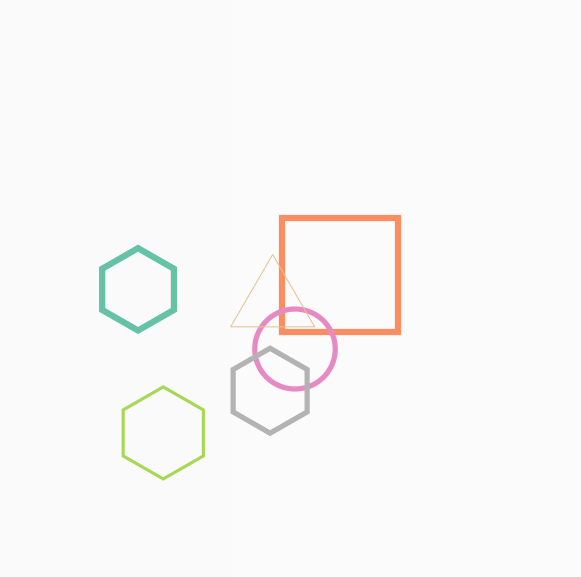[{"shape": "hexagon", "thickness": 3, "radius": 0.36, "center": [0.237, 0.498]}, {"shape": "square", "thickness": 3, "radius": 0.5, "center": [0.585, 0.523]}, {"shape": "circle", "thickness": 2.5, "radius": 0.35, "center": [0.508, 0.395]}, {"shape": "hexagon", "thickness": 1.5, "radius": 0.4, "center": [0.281, 0.249]}, {"shape": "triangle", "thickness": 0.5, "radius": 0.42, "center": [0.469, 0.475]}, {"shape": "hexagon", "thickness": 2.5, "radius": 0.37, "center": [0.465, 0.323]}]